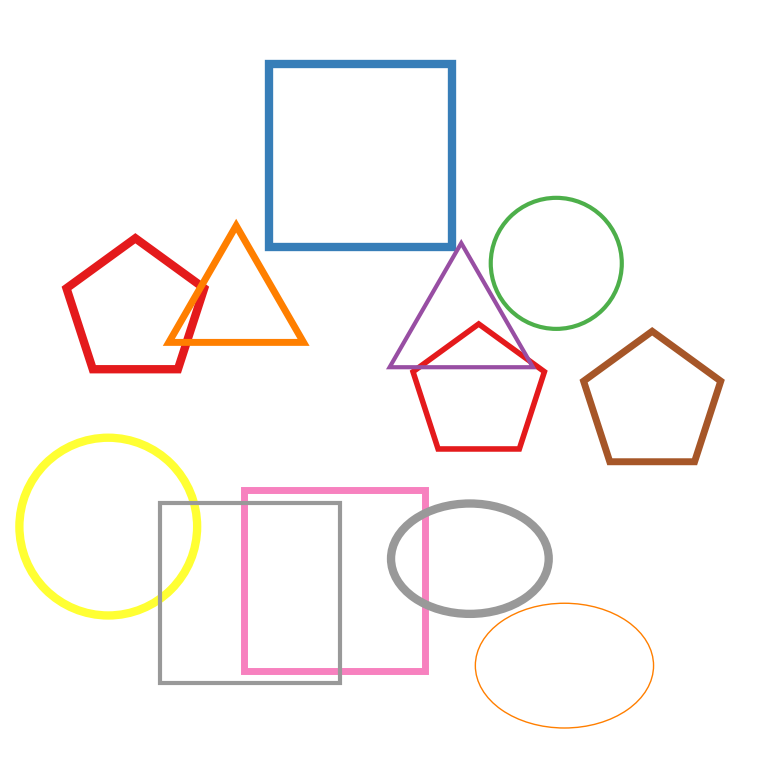[{"shape": "pentagon", "thickness": 3, "radius": 0.47, "center": [0.176, 0.597]}, {"shape": "pentagon", "thickness": 2, "radius": 0.45, "center": [0.622, 0.49]}, {"shape": "square", "thickness": 3, "radius": 0.6, "center": [0.468, 0.798]}, {"shape": "circle", "thickness": 1.5, "radius": 0.43, "center": [0.722, 0.658]}, {"shape": "triangle", "thickness": 1.5, "radius": 0.54, "center": [0.599, 0.577]}, {"shape": "triangle", "thickness": 2.5, "radius": 0.51, "center": [0.307, 0.606]}, {"shape": "oval", "thickness": 0.5, "radius": 0.58, "center": [0.733, 0.136]}, {"shape": "circle", "thickness": 3, "radius": 0.58, "center": [0.141, 0.316]}, {"shape": "pentagon", "thickness": 2.5, "radius": 0.47, "center": [0.847, 0.476]}, {"shape": "square", "thickness": 2.5, "radius": 0.59, "center": [0.434, 0.246]}, {"shape": "square", "thickness": 1.5, "radius": 0.59, "center": [0.325, 0.23]}, {"shape": "oval", "thickness": 3, "radius": 0.51, "center": [0.61, 0.274]}]